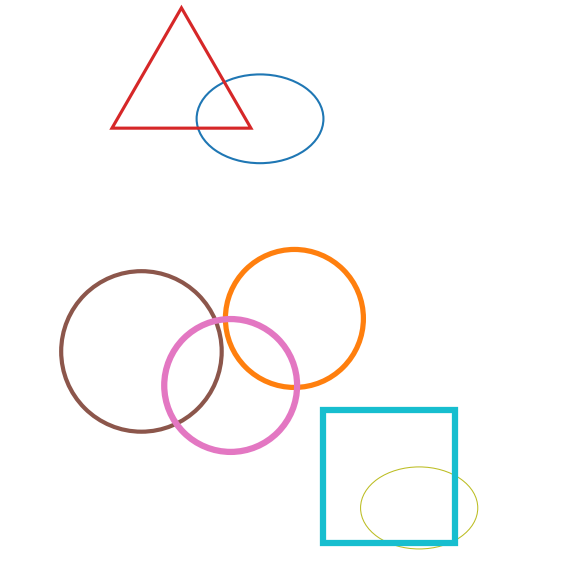[{"shape": "oval", "thickness": 1, "radius": 0.55, "center": [0.45, 0.793]}, {"shape": "circle", "thickness": 2.5, "radius": 0.6, "center": [0.51, 0.448]}, {"shape": "triangle", "thickness": 1.5, "radius": 0.69, "center": [0.314, 0.847]}, {"shape": "circle", "thickness": 2, "radius": 0.69, "center": [0.245, 0.391]}, {"shape": "circle", "thickness": 3, "radius": 0.58, "center": [0.399, 0.332]}, {"shape": "oval", "thickness": 0.5, "radius": 0.51, "center": [0.726, 0.12]}, {"shape": "square", "thickness": 3, "radius": 0.57, "center": [0.674, 0.174]}]